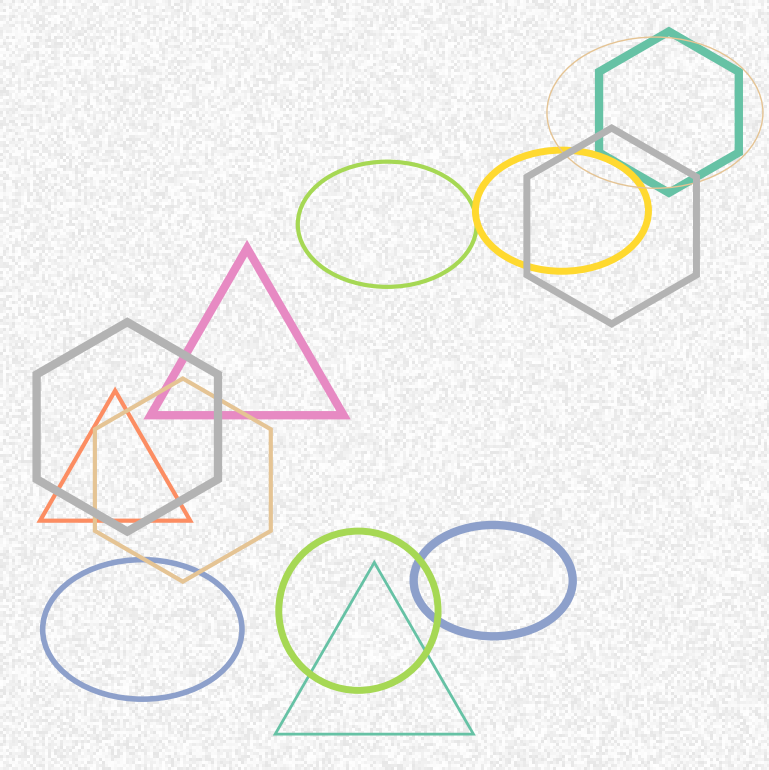[{"shape": "triangle", "thickness": 1, "radius": 0.74, "center": [0.486, 0.121]}, {"shape": "hexagon", "thickness": 3, "radius": 0.52, "center": [0.869, 0.854]}, {"shape": "triangle", "thickness": 1.5, "radius": 0.56, "center": [0.15, 0.38]}, {"shape": "oval", "thickness": 3, "radius": 0.52, "center": [0.641, 0.246]}, {"shape": "oval", "thickness": 2, "radius": 0.65, "center": [0.185, 0.183]}, {"shape": "triangle", "thickness": 3, "radius": 0.72, "center": [0.321, 0.533]}, {"shape": "oval", "thickness": 1.5, "radius": 0.58, "center": [0.503, 0.709]}, {"shape": "circle", "thickness": 2.5, "radius": 0.52, "center": [0.465, 0.207]}, {"shape": "oval", "thickness": 2.5, "radius": 0.56, "center": [0.73, 0.726]}, {"shape": "hexagon", "thickness": 1.5, "radius": 0.66, "center": [0.237, 0.377]}, {"shape": "oval", "thickness": 0.5, "radius": 0.7, "center": [0.851, 0.854]}, {"shape": "hexagon", "thickness": 2.5, "radius": 0.64, "center": [0.794, 0.707]}, {"shape": "hexagon", "thickness": 3, "radius": 0.68, "center": [0.165, 0.446]}]